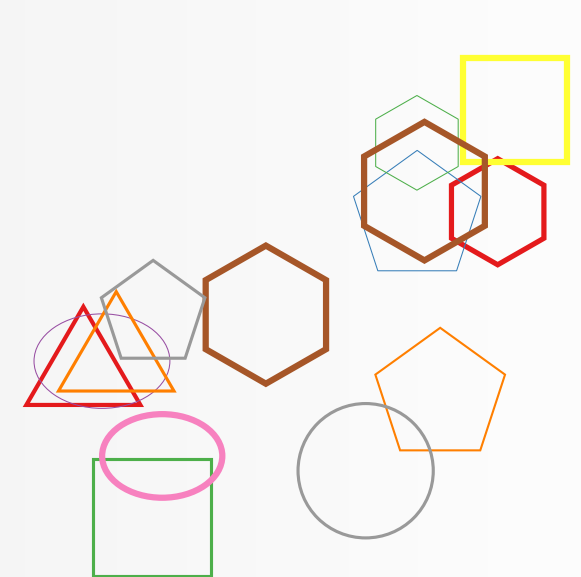[{"shape": "hexagon", "thickness": 2.5, "radius": 0.46, "center": [0.856, 0.633]}, {"shape": "triangle", "thickness": 2, "radius": 0.57, "center": [0.143, 0.355]}, {"shape": "pentagon", "thickness": 0.5, "radius": 0.58, "center": [0.718, 0.623]}, {"shape": "square", "thickness": 1.5, "radius": 0.51, "center": [0.262, 0.102]}, {"shape": "hexagon", "thickness": 0.5, "radius": 0.41, "center": [0.717, 0.752]}, {"shape": "oval", "thickness": 0.5, "radius": 0.58, "center": [0.175, 0.374]}, {"shape": "pentagon", "thickness": 1, "radius": 0.59, "center": [0.757, 0.314]}, {"shape": "triangle", "thickness": 1.5, "radius": 0.57, "center": [0.2, 0.379]}, {"shape": "square", "thickness": 3, "radius": 0.45, "center": [0.886, 0.809]}, {"shape": "hexagon", "thickness": 3, "radius": 0.6, "center": [0.457, 0.454]}, {"shape": "hexagon", "thickness": 3, "radius": 0.6, "center": [0.73, 0.668]}, {"shape": "oval", "thickness": 3, "radius": 0.52, "center": [0.279, 0.21]}, {"shape": "circle", "thickness": 1.5, "radius": 0.58, "center": [0.629, 0.184]}, {"shape": "pentagon", "thickness": 1.5, "radius": 0.47, "center": [0.263, 0.455]}]